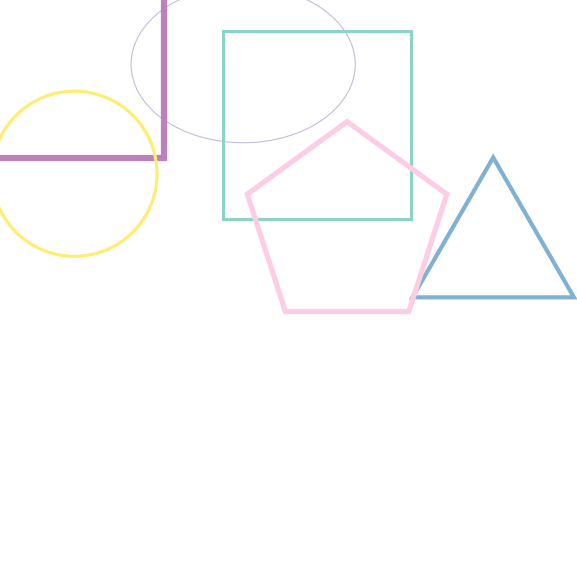[{"shape": "square", "thickness": 1.5, "radius": 0.81, "center": [0.549, 0.783]}, {"shape": "oval", "thickness": 0.5, "radius": 0.97, "center": [0.421, 0.888]}, {"shape": "triangle", "thickness": 2, "radius": 0.81, "center": [0.854, 0.565]}, {"shape": "pentagon", "thickness": 2.5, "radius": 0.91, "center": [0.601, 0.607]}, {"shape": "square", "thickness": 3, "radius": 0.73, "center": [0.138, 0.87]}, {"shape": "circle", "thickness": 1.5, "radius": 0.72, "center": [0.129, 0.698]}]